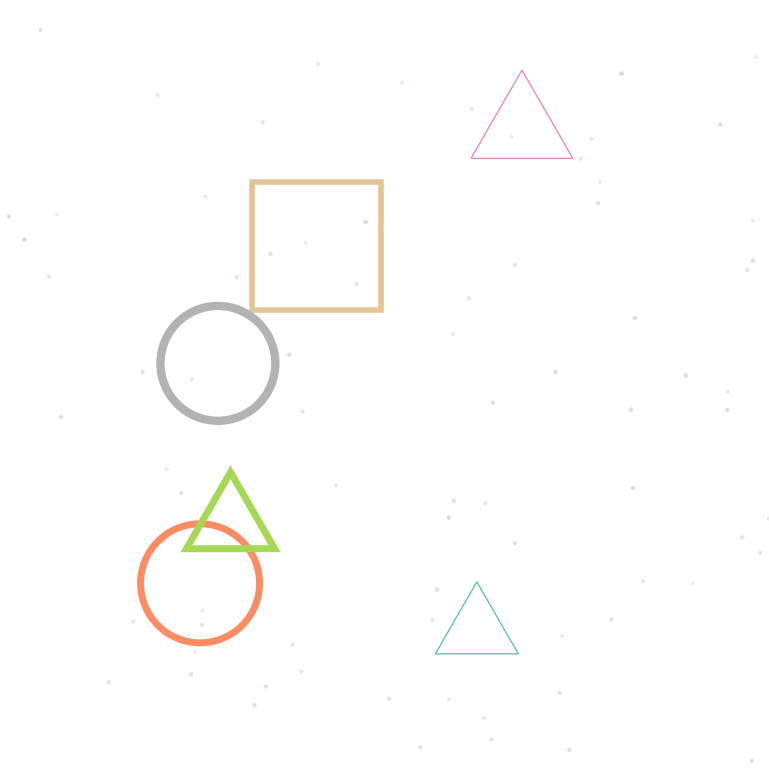[{"shape": "triangle", "thickness": 0.5, "radius": 0.31, "center": [0.619, 0.182]}, {"shape": "circle", "thickness": 2.5, "radius": 0.39, "center": [0.26, 0.242]}, {"shape": "triangle", "thickness": 0.5, "radius": 0.38, "center": [0.678, 0.832]}, {"shape": "triangle", "thickness": 2.5, "radius": 0.33, "center": [0.299, 0.321]}, {"shape": "square", "thickness": 2, "radius": 0.42, "center": [0.411, 0.681]}, {"shape": "circle", "thickness": 3, "radius": 0.37, "center": [0.283, 0.528]}]